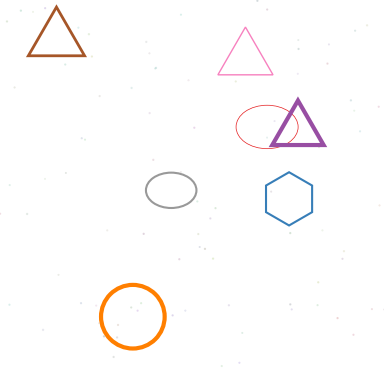[{"shape": "oval", "thickness": 0.5, "radius": 0.4, "center": [0.694, 0.67]}, {"shape": "hexagon", "thickness": 1.5, "radius": 0.35, "center": [0.751, 0.484]}, {"shape": "triangle", "thickness": 3, "radius": 0.39, "center": [0.774, 0.662]}, {"shape": "circle", "thickness": 3, "radius": 0.41, "center": [0.345, 0.177]}, {"shape": "triangle", "thickness": 2, "radius": 0.42, "center": [0.147, 0.897]}, {"shape": "triangle", "thickness": 1, "radius": 0.41, "center": [0.638, 0.847]}, {"shape": "oval", "thickness": 1.5, "radius": 0.33, "center": [0.445, 0.506]}]